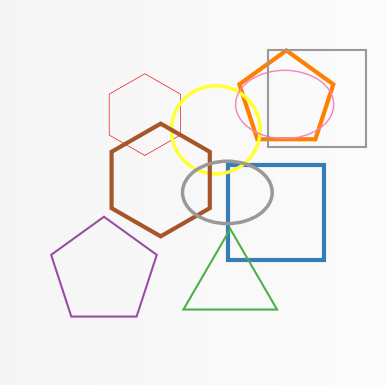[{"shape": "hexagon", "thickness": 0.5, "radius": 0.53, "center": [0.374, 0.702]}, {"shape": "square", "thickness": 3, "radius": 0.62, "center": [0.713, 0.448]}, {"shape": "triangle", "thickness": 1.5, "radius": 0.7, "center": [0.594, 0.266]}, {"shape": "pentagon", "thickness": 1.5, "radius": 0.72, "center": [0.268, 0.294]}, {"shape": "pentagon", "thickness": 3, "radius": 0.64, "center": [0.739, 0.741]}, {"shape": "circle", "thickness": 2.5, "radius": 0.57, "center": [0.557, 0.663]}, {"shape": "hexagon", "thickness": 3, "radius": 0.73, "center": [0.415, 0.532]}, {"shape": "oval", "thickness": 1, "radius": 0.63, "center": [0.735, 0.729]}, {"shape": "square", "thickness": 1.5, "radius": 0.63, "center": [0.819, 0.744]}, {"shape": "oval", "thickness": 2.5, "radius": 0.58, "center": [0.587, 0.5]}]